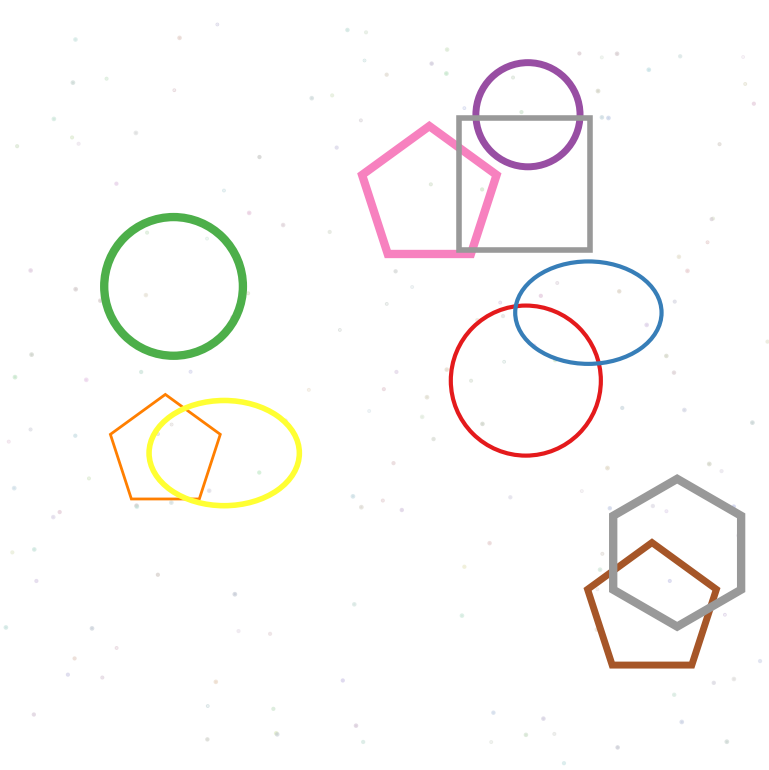[{"shape": "circle", "thickness": 1.5, "radius": 0.49, "center": [0.683, 0.506]}, {"shape": "oval", "thickness": 1.5, "radius": 0.48, "center": [0.764, 0.594]}, {"shape": "circle", "thickness": 3, "radius": 0.45, "center": [0.225, 0.628]}, {"shape": "circle", "thickness": 2.5, "radius": 0.34, "center": [0.686, 0.851]}, {"shape": "pentagon", "thickness": 1, "radius": 0.38, "center": [0.215, 0.413]}, {"shape": "oval", "thickness": 2, "radius": 0.49, "center": [0.291, 0.412]}, {"shape": "pentagon", "thickness": 2.5, "radius": 0.44, "center": [0.847, 0.207]}, {"shape": "pentagon", "thickness": 3, "radius": 0.46, "center": [0.558, 0.744]}, {"shape": "square", "thickness": 2, "radius": 0.43, "center": [0.681, 0.761]}, {"shape": "hexagon", "thickness": 3, "radius": 0.48, "center": [0.879, 0.282]}]